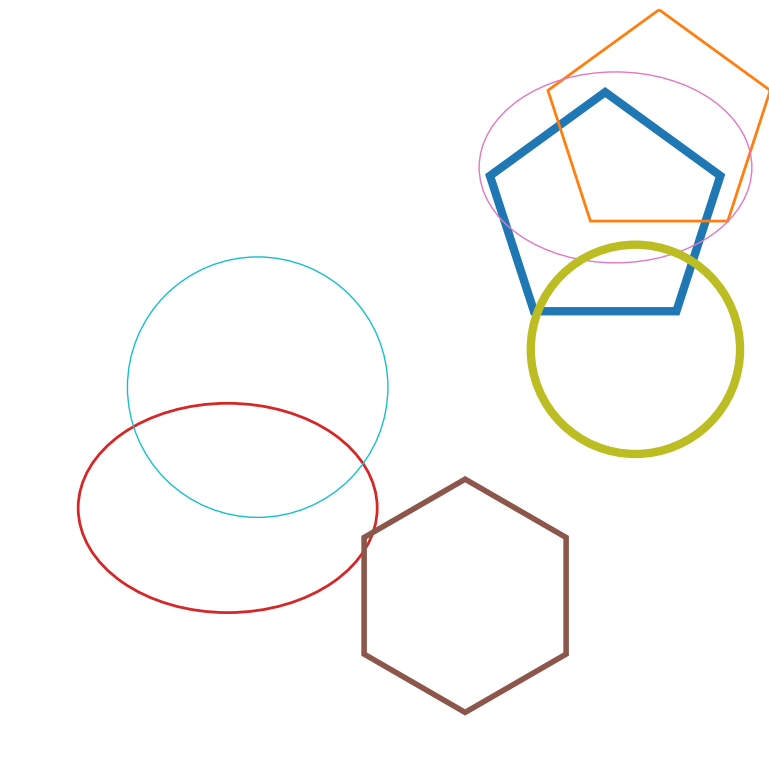[{"shape": "pentagon", "thickness": 3, "radius": 0.79, "center": [0.786, 0.723]}, {"shape": "pentagon", "thickness": 1, "radius": 0.76, "center": [0.856, 0.836]}, {"shape": "oval", "thickness": 1, "radius": 0.97, "center": [0.296, 0.34]}, {"shape": "hexagon", "thickness": 2, "radius": 0.76, "center": [0.604, 0.226]}, {"shape": "oval", "thickness": 0.5, "radius": 0.89, "center": [0.799, 0.783]}, {"shape": "circle", "thickness": 3, "radius": 0.68, "center": [0.825, 0.546]}, {"shape": "circle", "thickness": 0.5, "radius": 0.85, "center": [0.335, 0.497]}]